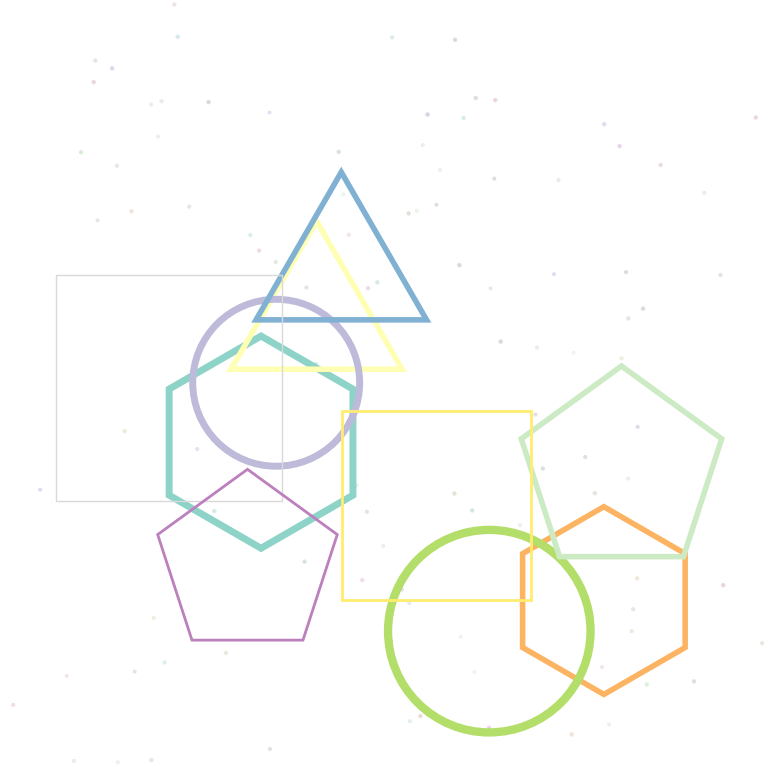[{"shape": "hexagon", "thickness": 2.5, "radius": 0.69, "center": [0.339, 0.426]}, {"shape": "triangle", "thickness": 2, "radius": 0.64, "center": [0.411, 0.585]}, {"shape": "circle", "thickness": 2.5, "radius": 0.54, "center": [0.359, 0.503]}, {"shape": "triangle", "thickness": 2, "radius": 0.64, "center": [0.443, 0.649]}, {"shape": "hexagon", "thickness": 2, "radius": 0.61, "center": [0.784, 0.22]}, {"shape": "circle", "thickness": 3, "radius": 0.66, "center": [0.635, 0.18]}, {"shape": "square", "thickness": 0.5, "radius": 0.73, "center": [0.219, 0.496]}, {"shape": "pentagon", "thickness": 1, "radius": 0.61, "center": [0.321, 0.268]}, {"shape": "pentagon", "thickness": 2, "radius": 0.68, "center": [0.807, 0.388]}, {"shape": "square", "thickness": 1, "radius": 0.61, "center": [0.567, 0.344]}]